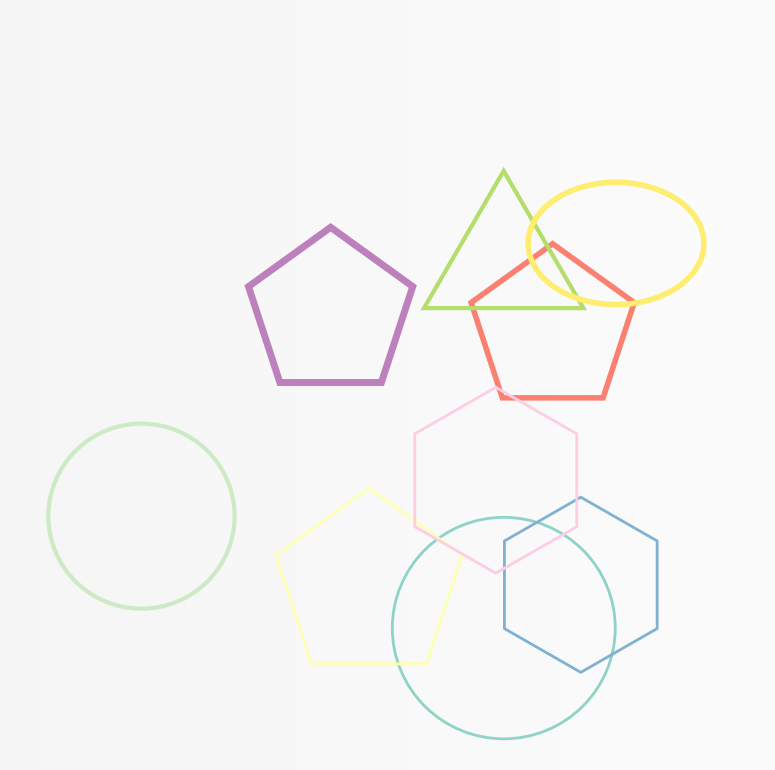[{"shape": "circle", "thickness": 1, "radius": 0.72, "center": [0.65, 0.184]}, {"shape": "pentagon", "thickness": 1, "radius": 0.63, "center": [0.476, 0.24]}, {"shape": "pentagon", "thickness": 2, "radius": 0.55, "center": [0.713, 0.573]}, {"shape": "hexagon", "thickness": 1, "radius": 0.57, "center": [0.749, 0.241]}, {"shape": "triangle", "thickness": 1.5, "radius": 0.59, "center": [0.65, 0.659]}, {"shape": "hexagon", "thickness": 1, "radius": 0.6, "center": [0.64, 0.376]}, {"shape": "pentagon", "thickness": 2.5, "radius": 0.56, "center": [0.427, 0.593]}, {"shape": "circle", "thickness": 1.5, "radius": 0.6, "center": [0.183, 0.33]}, {"shape": "oval", "thickness": 2, "radius": 0.57, "center": [0.795, 0.684]}]